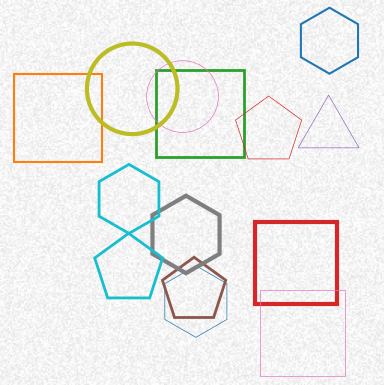[{"shape": "hexagon", "thickness": 0.5, "radius": 0.47, "center": [0.509, 0.217]}, {"shape": "hexagon", "thickness": 1.5, "radius": 0.43, "center": [0.856, 0.894]}, {"shape": "square", "thickness": 1.5, "radius": 0.57, "center": [0.151, 0.694]}, {"shape": "square", "thickness": 2, "radius": 0.57, "center": [0.52, 0.705]}, {"shape": "square", "thickness": 3, "radius": 0.53, "center": [0.769, 0.318]}, {"shape": "pentagon", "thickness": 0.5, "radius": 0.45, "center": [0.698, 0.66]}, {"shape": "triangle", "thickness": 0.5, "radius": 0.46, "center": [0.854, 0.662]}, {"shape": "pentagon", "thickness": 2, "radius": 0.43, "center": [0.504, 0.245]}, {"shape": "square", "thickness": 0.5, "radius": 0.56, "center": [0.786, 0.136]}, {"shape": "circle", "thickness": 0.5, "radius": 0.47, "center": [0.474, 0.749]}, {"shape": "hexagon", "thickness": 3, "radius": 0.5, "center": [0.483, 0.391]}, {"shape": "circle", "thickness": 3, "radius": 0.59, "center": [0.343, 0.769]}, {"shape": "pentagon", "thickness": 2, "radius": 0.46, "center": [0.334, 0.301]}, {"shape": "hexagon", "thickness": 2, "radius": 0.45, "center": [0.335, 0.483]}]